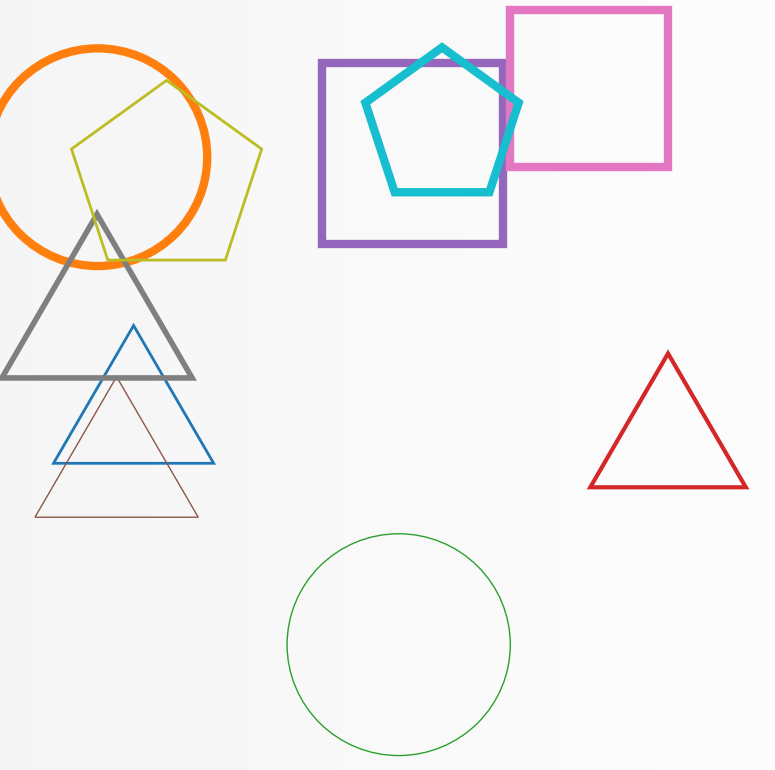[{"shape": "triangle", "thickness": 1, "radius": 0.6, "center": [0.172, 0.458]}, {"shape": "circle", "thickness": 3, "radius": 0.71, "center": [0.126, 0.796]}, {"shape": "circle", "thickness": 0.5, "radius": 0.72, "center": [0.514, 0.163]}, {"shape": "triangle", "thickness": 1.5, "radius": 0.58, "center": [0.862, 0.425]}, {"shape": "square", "thickness": 3, "radius": 0.58, "center": [0.532, 0.801]}, {"shape": "triangle", "thickness": 0.5, "radius": 0.61, "center": [0.15, 0.389]}, {"shape": "square", "thickness": 3, "radius": 0.51, "center": [0.76, 0.885]}, {"shape": "triangle", "thickness": 2, "radius": 0.71, "center": [0.125, 0.58]}, {"shape": "pentagon", "thickness": 1, "radius": 0.65, "center": [0.215, 0.767]}, {"shape": "pentagon", "thickness": 3, "radius": 0.52, "center": [0.57, 0.834]}]